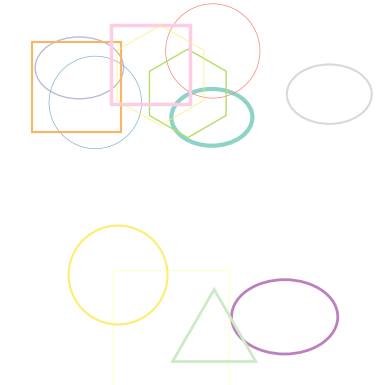[{"shape": "oval", "thickness": 3, "radius": 0.53, "center": [0.55, 0.695]}, {"shape": "square", "thickness": 0.5, "radius": 0.75, "center": [0.442, 0.148]}, {"shape": "oval", "thickness": 1, "radius": 0.57, "center": [0.206, 0.824]}, {"shape": "circle", "thickness": 0.5, "radius": 0.61, "center": [0.553, 0.868]}, {"shape": "circle", "thickness": 0.5, "radius": 0.6, "center": [0.248, 0.734]}, {"shape": "square", "thickness": 1.5, "radius": 0.58, "center": [0.198, 0.774]}, {"shape": "hexagon", "thickness": 1, "radius": 0.57, "center": [0.488, 0.757]}, {"shape": "square", "thickness": 2.5, "radius": 0.51, "center": [0.391, 0.832]}, {"shape": "oval", "thickness": 1.5, "radius": 0.55, "center": [0.855, 0.755]}, {"shape": "oval", "thickness": 2, "radius": 0.69, "center": [0.739, 0.177]}, {"shape": "triangle", "thickness": 2, "radius": 0.62, "center": [0.556, 0.123]}, {"shape": "hexagon", "thickness": 0.5, "radius": 0.65, "center": [0.417, 0.804]}, {"shape": "circle", "thickness": 1.5, "radius": 0.64, "center": [0.307, 0.286]}]